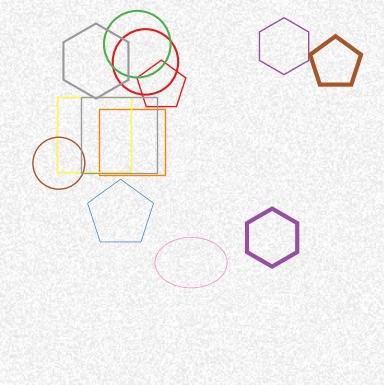[{"shape": "circle", "thickness": 1.5, "radius": 0.43, "center": [0.378, 0.839]}, {"shape": "pentagon", "thickness": 1, "radius": 0.33, "center": [0.419, 0.777]}, {"shape": "pentagon", "thickness": 0.5, "radius": 0.45, "center": [0.313, 0.444]}, {"shape": "circle", "thickness": 1.5, "radius": 0.43, "center": [0.357, 0.885]}, {"shape": "hexagon", "thickness": 1, "radius": 0.37, "center": [0.738, 0.88]}, {"shape": "hexagon", "thickness": 3, "radius": 0.38, "center": [0.707, 0.383]}, {"shape": "square", "thickness": 1, "radius": 0.43, "center": [0.342, 0.631]}, {"shape": "square", "thickness": 1, "radius": 0.48, "center": [0.244, 0.65]}, {"shape": "pentagon", "thickness": 3, "radius": 0.35, "center": [0.872, 0.836]}, {"shape": "circle", "thickness": 1, "radius": 0.34, "center": [0.153, 0.576]}, {"shape": "oval", "thickness": 0.5, "radius": 0.47, "center": [0.496, 0.318]}, {"shape": "hexagon", "thickness": 1.5, "radius": 0.49, "center": [0.249, 0.841]}, {"shape": "square", "thickness": 1, "radius": 0.49, "center": [0.309, 0.649]}]